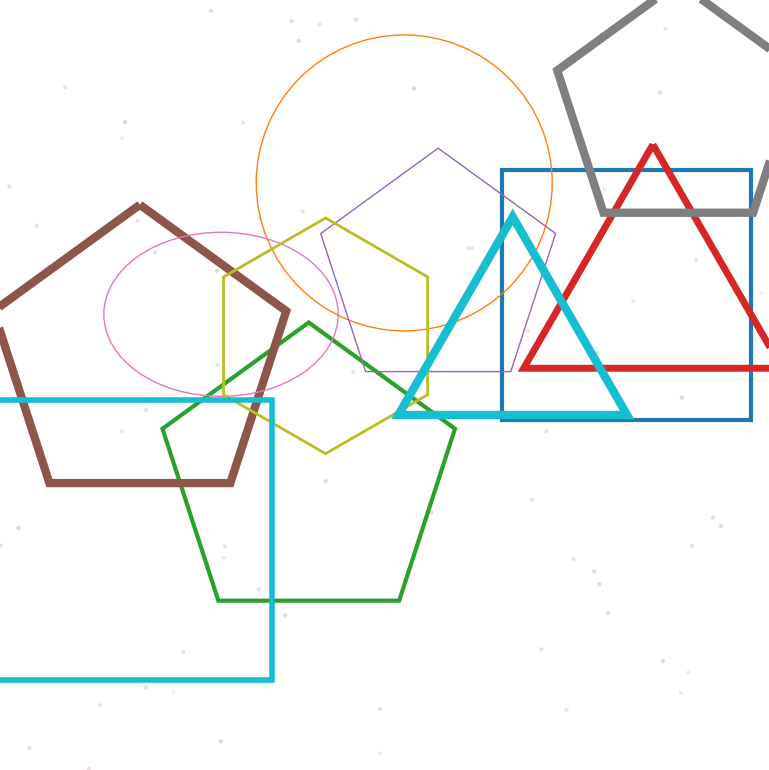[{"shape": "square", "thickness": 1.5, "radius": 0.81, "center": [0.814, 0.617]}, {"shape": "circle", "thickness": 0.5, "radius": 0.96, "center": [0.525, 0.762]}, {"shape": "pentagon", "thickness": 1.5, "radius": 1.0, "center": [0.401, 0.381]}, {"shape": "triangle", "thickness": 2.5, "radius": 0.97, "center": [0.848, 0.619]}, {"shape": "pentagon", "thickness": 0.5, "radius": 0.8, "center": [0.569, 0.647]}, {"shape": "pentagon", "thickness": 3, "radius": 1.0, "center": [0.182, 0.534]}, {"shape": "oval", "thickness": 0.5, "radius": 0.76, "center": [0.287, 0.592]}, {"shape": "pentagon", "thickness": 3, "radius": 0.83, "center": [0.881, 0.857]}, {"shape": "hexagon", "thickness": 1, "radius": 0.77, "center": [0.423, 0.564]}, {"shape": "triangle", "thickness": 3, "radius": 0.86, "center": [0.666, 0.547]}, {"shape": "square", "thickness": 2, "radius": 0.91, "center": [0.172, 0.299]}]